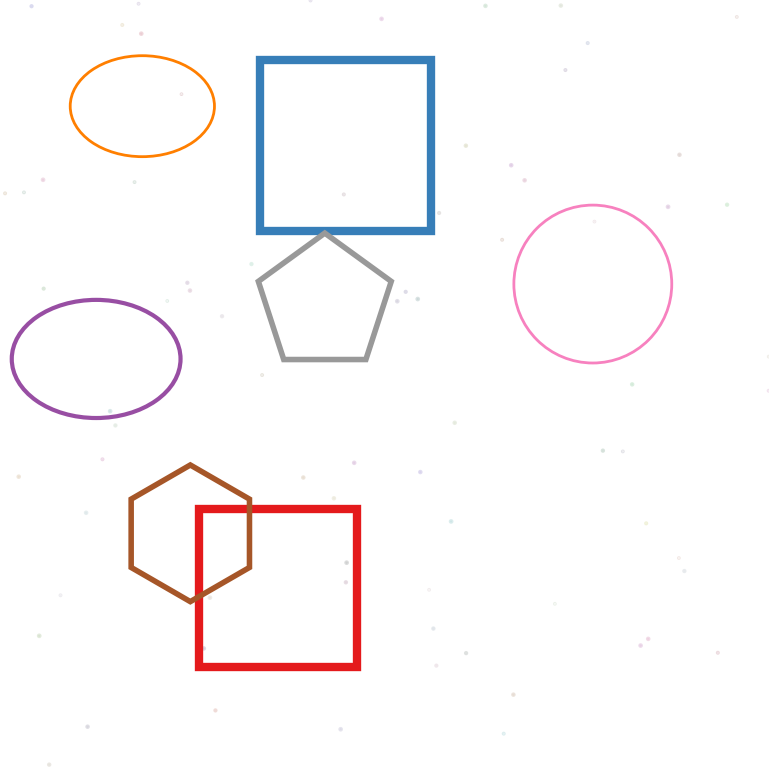[{"shape": "square", "thickness": 3, "radius": 0.51, "center": [0.361, 0.236]}, {"shape": "square", "thickness": 3, "radius": 0.55, "center": [0.449, 0.811]}, {"shape": "oval", "thickness": 1.5, "radius": 0.55, "center": [0.125, 0.534]}, {"shape": "oval", "thickness": 1, "radius": 0.47, "center": [0.185, 0.862]}, {"shape": "hexagon", "thickness": 2, "radius": 0.44, "center": [0.247, 0.307]}, {"shape": "circle", "thickness": 1, "radius": 0.51, "center": [0.77, 0.631]}, {"shape": "pentagon", "thickness": 2, "radius": 0.45, "center": [0.422, 0.606]}]